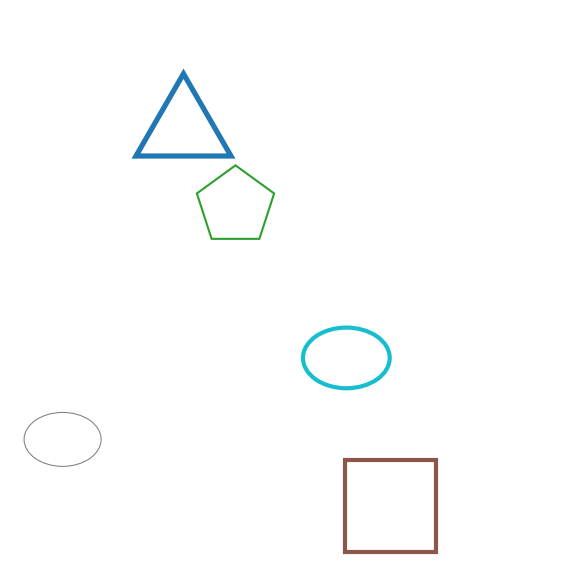[{"shape": "triangle", "thickness": 2.5, "radius": 0.47, "center": [0.318, 0.776]}, {"shape": "pentagon", "thickness": 1, "radius": 0.35, "center": [0.408, 0.642]}, {"shape": "square", "thickness": 2, "radius": 0.4, "center": [0.676, 0.123]}, {"shape": "oval", "thickness": 0.5, "radius": 0.33, "center": [0.108, 0.238]}, {"shape": "oval", "thickness": 2, "radius": 0.38, "center": [0.6, 0.379]}]